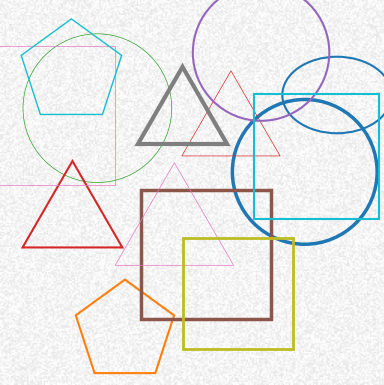[{"shape": "circle", "thickness": 2.5, "radius": 0.94, "center": [0.792, 0.554]}, {"shape": "oval", "thickness": 1.5, "radius": 0.71, "center": [0.875, 0.753]}, {"shape": "pentagon", "thickness": 1.5, "radius": 0.67, "center": [0.324, 0.139]}, {"shape": "circle", "thickness": 0.5, "radius": 0.97, "center": [0.253, 0.719]}, {"shape": "triangle", "thickness": 1.5, "radius": 0.75, "center": [0.188, 0.432]}, {"shape": "triangle", "thickness": 0.5, "radius": 0.74, "center": [0.6, 0.669]}, {"shape": "circle", "thickness": 1.5, "radius": 0.89, "center": [0.678, 0.863]}, {"shape": "square", "thickness": 2.5, "radius": 0.84, "center": [0.535, 0.339]}, {"shape": "square", "thickness": 0.5, "radius": 0.9, "center": [0.118, 0.701]}, {"shape": "triangle", "thickness": 0.5, "radius": 0.89, "center": [0.453, 0.4]}, {"shape": "triangle", "thickness": 3, "radius": 0.67, "center": [0.474, 0.693]}, {"shape": "square", "thickness": 2, "radius": 0.72, "center": [0.618, 0.237]}, {"shape": "square", "thickness": 1.5, "radius": 0.81, "center": [0.822, 0.594]}, {"shape": "pentagon", "thickness": 1, "radius": 0.69, "center": [0.186, 0.814]}]